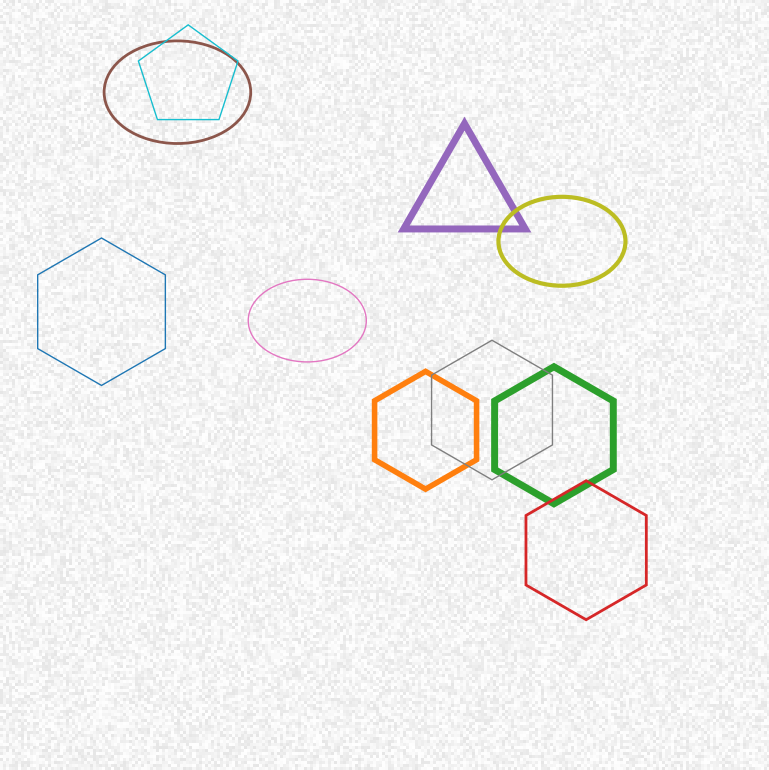[{"shape": "hexagon", "thickness": 0.5, "radius": 0.48, "center": [0.132, 0.595]}, {"shape": "hexagon", "thickness": 2, "radius": 0.38, "center": [0.553, 0.441]}, {"shape": "hexagon", "thickness": 2.5, "radius": 0.44, "center": [0.719, 0.435]}, {"shape": "hexagon", "thickness": 1, "radius": 0.45, "center": [0.761, 0.285]}, {"shape": "triangle", "thickness": 2.5, "radius": 0.46, "center": [0.603, 0.748]}, {"shape": "oval", "thickness": 1, "radius": 0.48, "center": [0.23, 0.88]}, {"shape": "oval", "thickness": 0.5, "radius": 0.38, "center": [0.399, 0.584]}, {"shape": "hexagon", "thickness": 0.5, "radius": 0.45, "center": [0.639, 0.467]}, {"shape": "oval", "thickness": 1.5, "radius": 0.41, "center": [0.73, 0.687]}, {"shape": "pentagon", "thickness": 0.5, "radius": 0.34, "center": [0.244, 0.9]}]